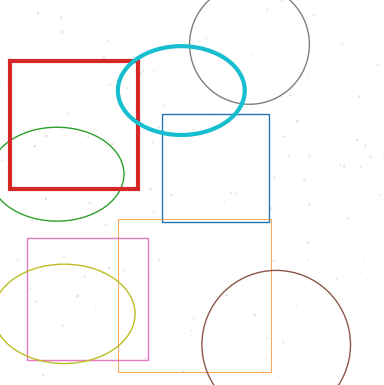[{"shape": "square", "thickness": 1, "radius": 0.7, "center": [0.561, 0.564]}, {"shape": "square", "thickness": 0.5, "radius": 1.0, "center": [0.505, 0.232]}, {"shape": "oval", "thickness": 1, "radius": 0.87, "center": [0.148, 0.548]}, {"shape": "square", "thickness": 3, "radius": 0.83, "center": [0.192, 0.675]}, {"shape": "circle", "thickness": 1, "radius": 0.96, "center": [0.717, 0.105]}, {"shape": "square", "thickness": 1, "radius": 0.79, "center": [0.228, 0.222]}, {"shape": "circle", "thickness": 1, "radius": 0.78, "center": [0.648, 0.885]}, {"shape": "oval", "thickness": 1, "radius": 0.92, "center": [0.167, 0.185]}, {"shape": "oval", "thickness": 3, "radius": 0.82, "center": [0.471, 0.765]}]